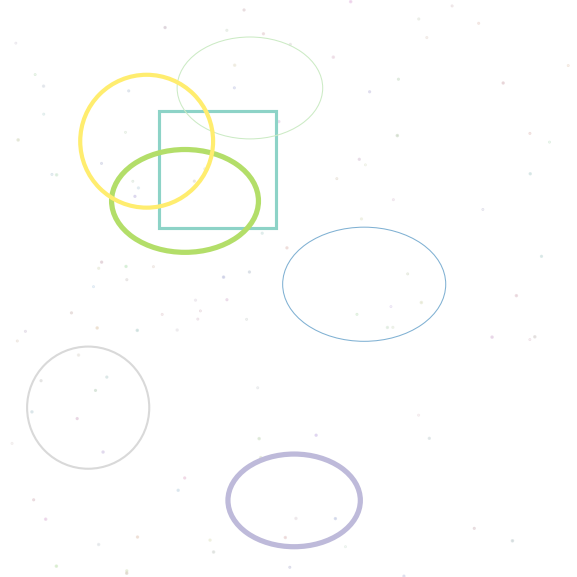[{"shape": "square", "thickness": 1.5, "radius": 0.51, "center": [0.376, 0.705]}, {"shape": "oval", "thickness": 2.5, "radius": 0.57, "center": [0.509, 0.133]}, {"shape": "oval", "thickness": 0.5, "radius": 0.71, "center": [0.631, 0.507]}, {"shape": "oval", "thickness": 2.5, "radius": 0.64, "center": [0.32, 0.651]}, {"shape": "circle", "thickness": 1, "radius": 0.53, "center": [0.153, 0.293]}, {"shape": "oval", "thickness": 0.5, "radius": 0.63, "center": [0.433, 0.847]}, {"shape": "circle", "thickness": 2, "radius": 0.58, "center": [0.254, 0.755]}]